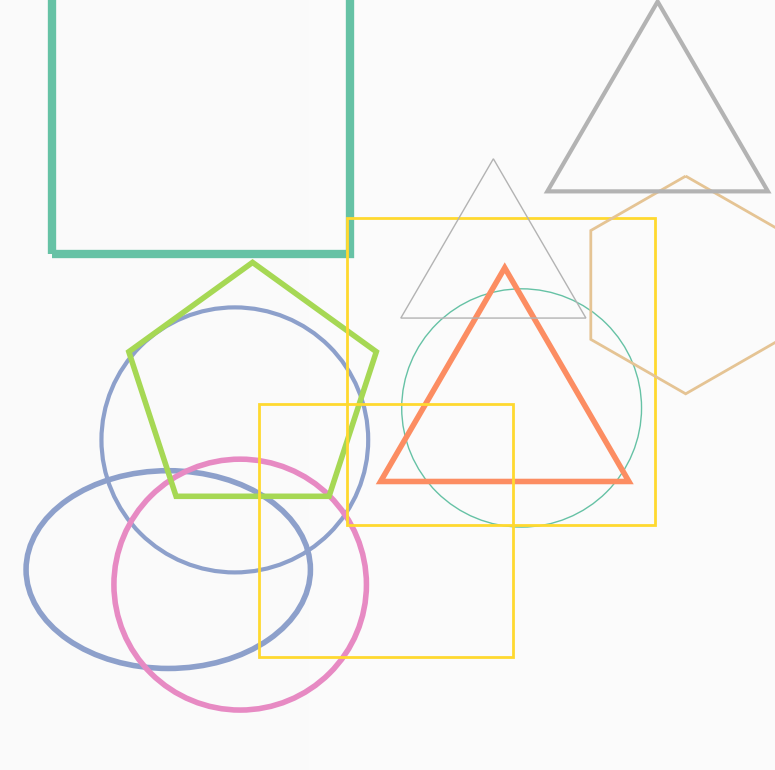[{"shape": "square", "thickness": 3, "radius": 0.96, "center": [0.259, 0.862]}, {"shape": "circle", "thickness": 0.5, "radius": 0.77, "center": [0.673, 0.47]}, {"shape": "triangle", "thickness": 2, "radius": 0.92, "center": [0.651, 0.467]}, {"shape": "circle", "thickness": 1.5, "radius": 0.86, "center": [0.303, 0.429]}, {"shape": "oval", "thickness": 2, "radius": 0.92, "center": [0.217, 0.26]}, {"shape": "circle", "thickness": 2, "radius": 0.81, "center": [0.31, 0.241]}, {"shape": "pentagon", "thickness": 2, "radius": 0.84, "center": [0.326, 0.491]}, {"shape": "square", "thickness": 1, "radius": 0.82, "center": [0.498, 0.311]}, {"shape": "square", "thickness": 1, "radius": 0.99, "center": [0.646, 0.518]}, {"shape": "hexagon", "thickness": 1, "radius": 0.71, "center": [0.885, 0.63]}, {"shape": "triangle", "thickness": 0.5, "radius": 0.69, "center": [0.637, 0.656]}, {"shape": "triangle", "thickness": 1.5, "radius": 0.82, "center": [0.849, 0.834]}]